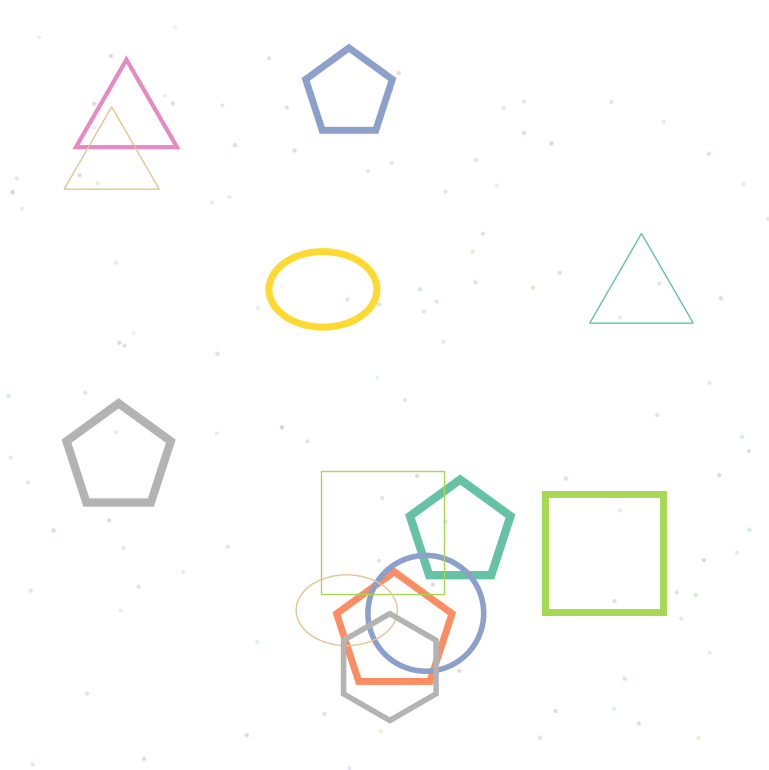[{"shape": "triangle", "thickness": 0.5, "radius": 0.39, "center": [0.833, 0.619]}, {"shape": "pentagon", "thickness": 3, "radius": 0.34, "center": [0.598, 0.309]}, {"shape": "pentagon", "thickness": 2.5, "radius": 0.39, "center": [0.512, 0.179]}, {"shape": "pentagon", "thickness": 2.5, "radius": 0.3, "center": [0.453, 0.879]}, {"shape": "circle", "thickness": 2, "radius": 0.38, "center": [0.553, 0.203]}, {"shape": "triangle", "thickness": 1.5, "radius": 0.38, "center": [0.164, 0.847]}, {"shape": "square", "thickness": 2.5, "radius": 0.38, "center": [0.785, 0.282]}, {"shape": "square", "thickness": 0.5, "radius": 0.4, "center": [0.497, 0.308]}, {"shape": "oval", "thickness": 2.5, "radius": 0.35, "center": [0.419, 0.624]}, {"shape": "oval", "thickness": 0.5, "radius": 0.33, "center": [0.45, 0.207]}, {"shape": "triangle", "thickness": 0.5, "radius": 0.36, "center": [0.145, 0.79]}, {"shape": "hexagon", "thickness": 2, "radius": 0.35, "center": [0.506, 0.134]}, {"shape": "pentagon", "thickness": 3, "radius": 0.36, "center": [0.154, 0.405]}]